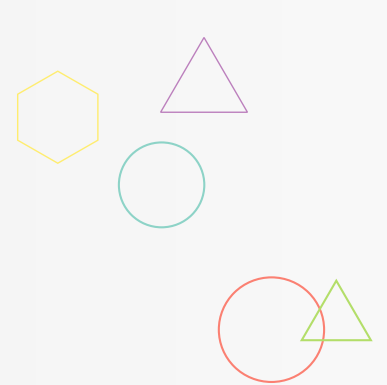[{"shape": "circle", "thickness": 1.5, "radius": 0.55, "center": [0.417, 0.52]}, {"shape": "circle", "thickness": 1.5, "radius": 0.68, "center": [0.701, 0.144]}, {"shape": "triangle", "thickness": 1.5, "radius": 0.52, "center": [0.868, 0.168]}, {"shape": "triangle", "thickness": 1, "radius": 0.65, "center": [0.527, 0.773]}, {"shape": "hexagon", "thickness": 1, "radius": 0.6, "center": [0.149, 0.696]}]